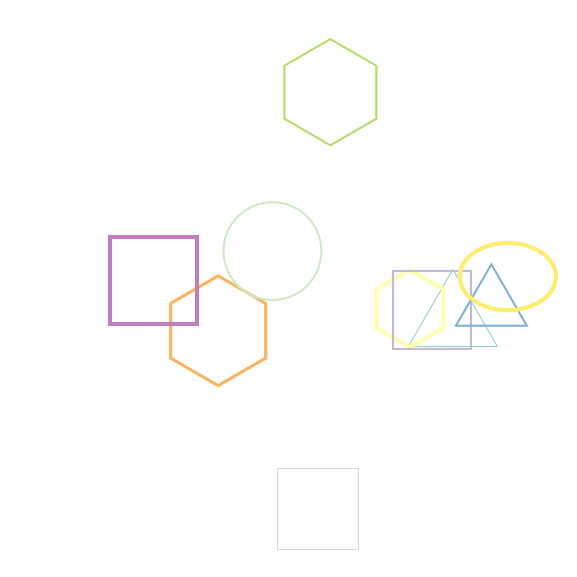[{"shape": "triangle", "thickness": 0.5, "radius": 0.44, "center": [0.784, 0.444]}, {"shape": "hexagon", "thickness": 2, "radius": 0.33, "center": [0.71, 0.465]}, {"shape": "square", "thickness": 1, "radius": 0.34, "center": [0.749, 0.463]}, {"shape": "triangle", "thickness": 1, "radius": 0.35, "center": [0.851, 0.471]}, {"shape": "hexagon", "thickness": 1.5, "radius": 0.47, "center": [0.378, 0.426]}, {"shape": "hexagon", "thickness": 1, "radius": 0.46, "center": [0.572, 0.839]}, {"shape": "square", "thickness": 0.5, "radius": 0.35, "center": [0.55, 0.118]}, {"shape": "square", "thickness": 2, "radius": 0.38, "center": [0.265, 0.513]}, {"shape": "circle", "thickness": 1, "radius": 0.42, "center": [0.472, 0.564]}, {"shape": "oval", "thickness": 2, "radius": 0.42, "center": [0.879, 0.52]}]